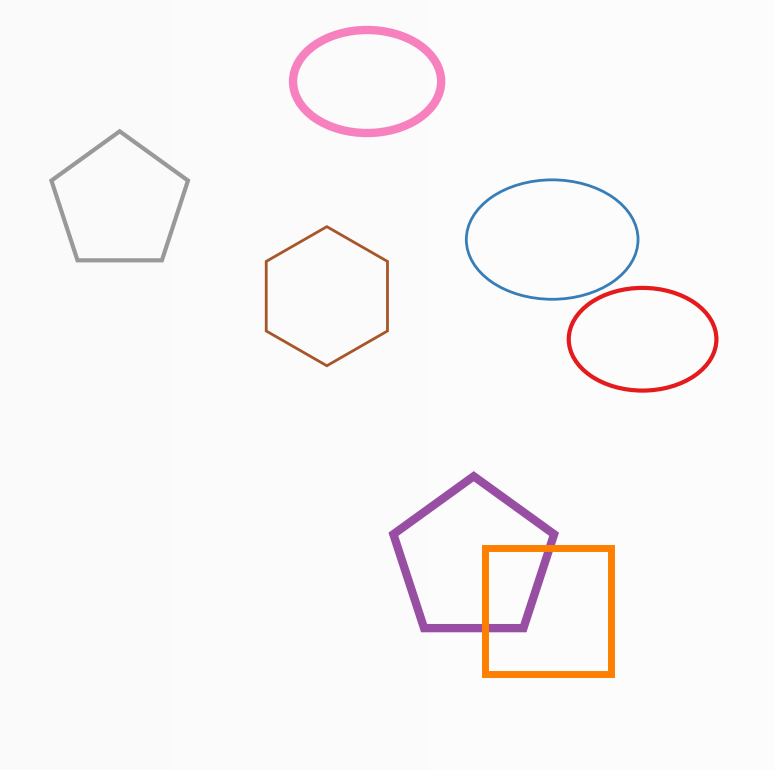[{"shape": "oval", "thickness": 1.5, "radius": 0.48, "center": [0.829, 0.559]}, {"shape": "oval", "thickness": 1, "radius": 0.55, "center": [0.712, 0.689]}, {"shape": "pentagon", "thickness": 3, "radius": 0.55, "center": [0.611, 0.272]}, {"shape": "square", "thickness": 2.5, "radius": 0.41, "center": [0.707, 0.206]}, {"shape": "hexagon", "thickness": 1, "radius": 0.45, "center": [0.422, 0.615]}, {"shape": "oval", "thickness": 3, "radius": 0.48, "center": [0.474, 0.894]}, {"shape": "pentagon", "thickness": 1.5, "radius": 0.46, "center": [0.154, 0.737]}]